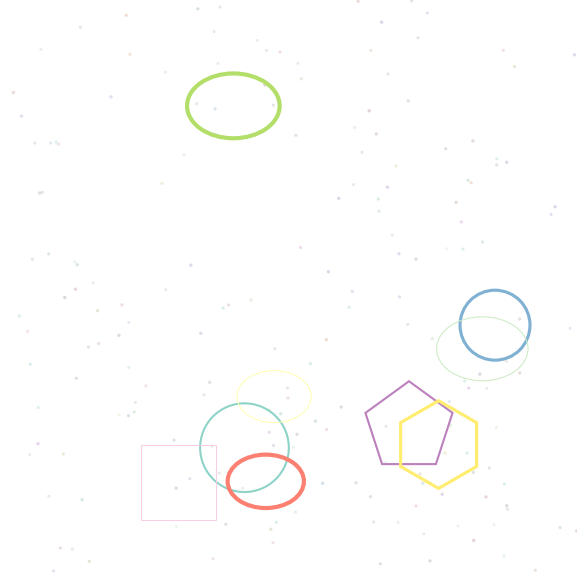[{"shape": "circle", "thickness": 1, "radius": 0.38, "center": [0.423, 0.224]}, {"shape": "oval", "thickness": 0.5, "radius": 0.32, "center": [0.475, 0.312]}, {"shape": "oval", "thickness": 2, "radius": 0.33, "center": [0.46, 0.166]}, {"shape": "circle", "thickness": 1.5, "radius": 0.3, "center": [0.857, 0.436]}, {"shape": "oval", "thickness": 2, "radius": 0.4, "center": [0.404, 0.816]}, {"shape": "square", "thickness": 0.5, "radius": 0.33, "center": [0.309, 0.164]}, {"shape": "pentagon", "thickness": 1, "radius": 0.4, "center": [0.708, 0.26]}, {"shape": "oval", "thickness": 0.5, "radius": 0.4, "center": [0.835, 0.395]}, {"shape": "hexagon", "thickness": 1.5, "radius": 0.38, "center": [0.759, 0.229]}]